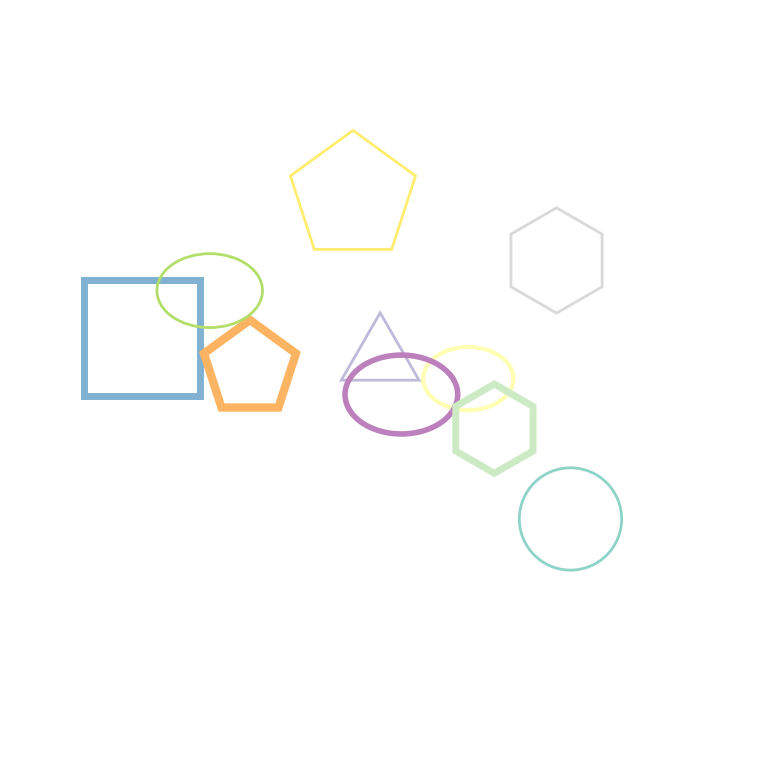[{"shape": "circle", "thickness": 1, "radius": 0.33, "center": [0.741, 0.326]}, {"shape": "oval", "thickness": 1.5, "radius": 0.29, "center": [0.608, 0.508]}, {"shape": "triangle", "thickness": 1, "radius": 0.29, "center": [0.494, 0.535]}, {"shape": "square", "thickness": 2.5, "radius": 0.38, "center": [0.185, 0.561]}, {"shape": "pentagon", "thickness": 3, "radius": 0.31, "center": [0.325, 0.522]}, {"shape": "oval", "thickness": 1, "radius": 0.34, "center": [0.272, 0.623]}, {"shape": "hexagon", "thickness": 1, "radius": 0.34, "center": [0.723, 0.662]}, {"shape": "oval", "thickness": 2, "radius": 0.37, "center": [0.521, 0.488]}, {"shape": "hexagon", "thickness": 2.5, "radius": 0.29, "center": [0.642, 0.443]}, {"shape": "pentagon", "thickness": 1, "radius": 0.43, "center": [0.458, 0.745]}]